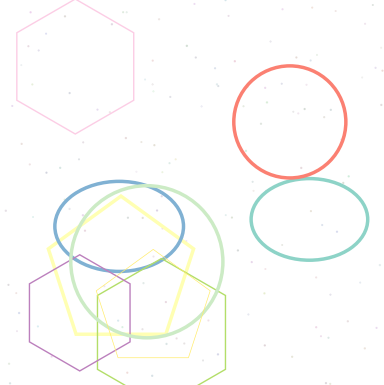[{"shape": "oval", "thickness": 2.5, "radius": 0.76, "center": [0.804, 0.43]}, {"shape": "pentagon", "thickness": 2.5, "radius": 0.99, "center": [0.314, 0.292]}, {"shape": "circle", "thickness": 2.5, "radius": 0.73, "center": [0.753, 0.683]}, {"shape": "oval", "thickness": 2.5, "radius": 0.84, "center": [0.31, 0.412]}, {"shape": "hexagon", "thickness": 1, "radius": 0.96, "center": [0.419, 0.137]}, {"shape": "hexagon", "thickness": 1, "radius": 0.88, "center": [0.196, 0.827]}, {"shape": "hexagon", "thickness": 1, "radius": 0.75, "center": [0.207, 0.187]}, {"shape": "circle", "thickness": 2.5, "radius": 0.99, "center": [0.381, 0.32]}, {"shape": "pentagon", "thickness": 0.5, "radius": 0.78, "center": [0.398, 0.197]}]